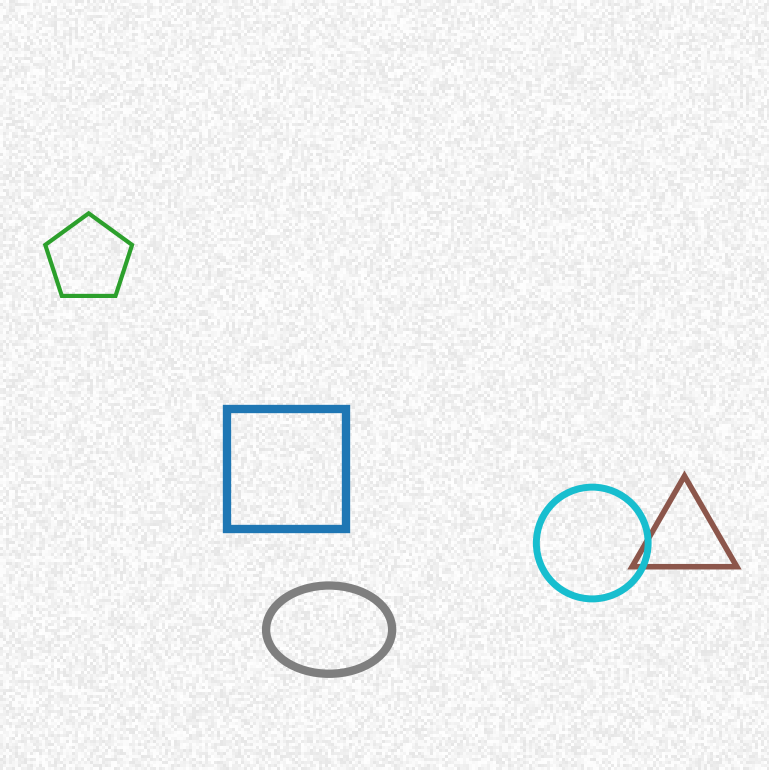[{"shape": "square", "thickness": 3, "radius": 0.39, "center": [0.372, 0.391]}, {"shape": "pentagon", "thickness": 1.5, "radius": 0.3, "center": [0.115, 0.664]}, {"shape": "triangle", "thickness": 2, "radius": 0.39, "center": [0.889, 0.303]}, {"shape": "oval", "thickness": 3, "radius": 0.41, "center": [0.427, 0.182]}, {"shape": "circle", "thickness": 2.5, "radius": 0.36, "center": [0.769, 0.295]}]